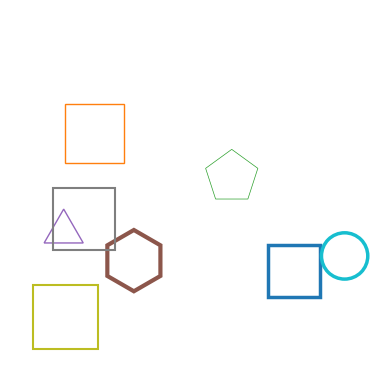[{"shape": "square", "thickness": 2.5, "radius": 0.33, "center": [0.763, 0.296]}, {"shape": "square", "thickness": 1, "radius": 0.38, "center": [0.245, 0.652]}, {"shape": "pentagon", "thickness": 0.5, "radius": 0.36, "center": [0.602, 0.541]}, {"shape": "triangle", "thickness": 1, "radius": 0.29, "center": [0.165, 0.398]}, {"shape": "hexagon", "thickness": 3, "radius": 0.4, "center": [0.348, 0.323]}, {"shape": "square", "thickness": 1.5, "radius": 0.41, "center": [0.218, 0.431]}, {"shape": "square", "thickness": 1.5, "radius": 0.42, "center": [0.17, 0.176]}, {"shape": "circle", "thickness": 2.5, "radius": 0.3, "center": [0.895, 0.335]}]